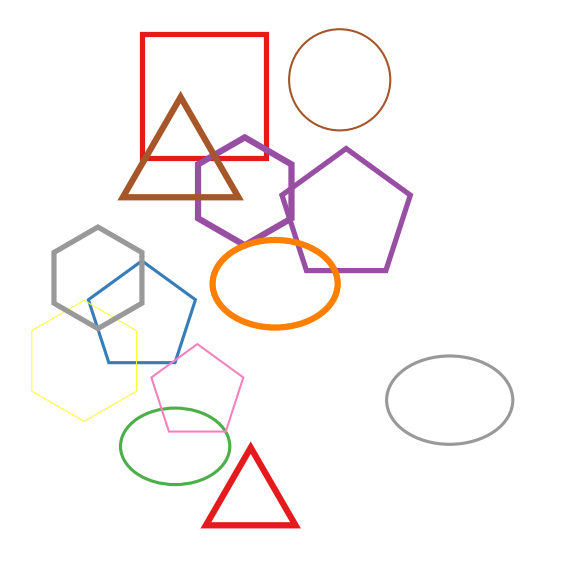[{"shape": "square", "thickness": 2.5, "radius": 0.54, "center": [0.353, 0.833]}, {"shape": "triangle", "thickness": 3, "radius": 0.45, "center": [0.434, 0.134]}, {"shape": "pentagon", "thickness": 1.5, "radius": 0.49, "center": [0.246, 0.45]}, {"shape": "oval", "thickness": 1.5, "radius": 0.47, "center": [0.303, 0.226]}, {"shape": "hexagon", "thickness": 3, "radius": 0.47, "center": [0.424, 0.668]}, {"shape": "pentagon", "thickness": 2.5, "radius": 0.58, "center": [0.599, 0.625]}, {"shape": "oval", "thickness": 3, "radius": 0.54, "center": [0.476, 0.508]}, {"shape": "hexagon", "thickness": 0.5, "radius": 0.52, "center": [0.146, 0.374]}, {"shape": "circle", "thickness": 1, "radius": 0.44, "center": [0.588, 0.861]}, {"shape": "triangle", "thickness": 3, "radius": 0.58, "center": [0.313, 0.715]}, {"shape": "pentagon", "thickness": 1, "radius": 0.42, "center": [0.342, 0.32]}, {"shape": "hexagon", "thickness": 2.5, "radius": 0.44, "center": [0.17, 0.518]}, {"shape": "oval", "thickness": 1.5, "radius": 0.55, "center": [0.779, 0.306]}]